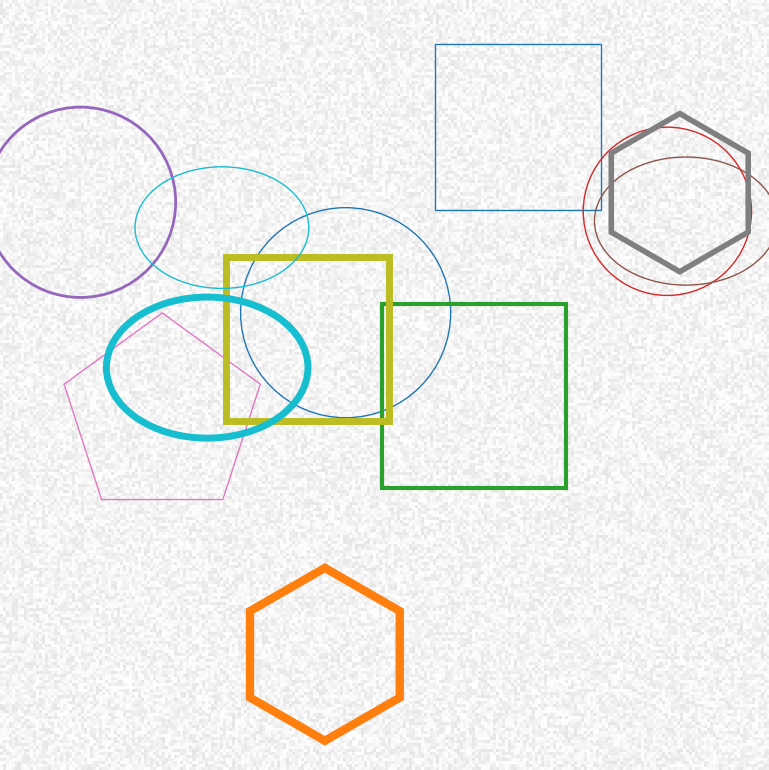[{"shape": "circle", "thickness": 0.5, "radius": 0.68, "center": [0.449, 0.594]}, {"shape": "square", "thickness": 0.5, "radius": 0.54, "center": [0.673, 0.835]}, {"shape": "hexagon", "thickness": 3, "radius": 0.56, "center": [0.422, 0.15]}, {"shape": "square", "thickness": 1.5, "radius": 0.6, "center": [0.616, 0.485]}, {"shape": "circle", "thickness": 0.5, "radius": 0.55, "center": [0.867, 0.726]}, {"shape": "circle", "thickness": 1, "radius": 0.62, "center": [0.105, 0.737]}, {"shape": "oval", "thickness": 0.5, "radius": 0.59, "center": [0.891, 0.713]}, {"shape": "pentagon", "thickness": 0.5, "radius": 0.67, "center": [0.211, 0.46]}, {"shape": "hexagon", "thickness": 2, "radius": 0.51, "center": [0.883, 0.75]}, {"shape": "square", "thickness": 2.5, "radius": 0.53, "center": [0.4, 0.56]}, {"shape": "oval", "thickness": 2.5, "radius": 0.65, "center": [0.269, 0.523]}, {"shape": "oval", "thickness": 0.5, "radius": 0.56, "center": [0.288, 0.704]}]